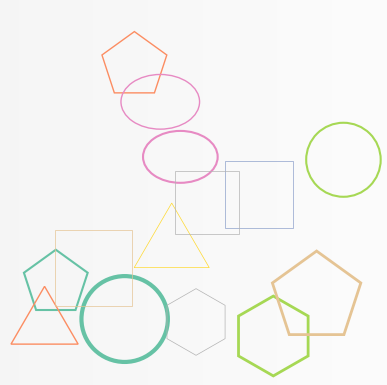[{"shape": "pentagon", "thickness": 1.5, "radius": 0.43, "center": [0.144, 0.265]}, {"shape": "circle", "thickness": 3, "radius": 0.56, "center": [0.322, 0.171]}, {"shape": "pentagon", "thickness": 1, "radius": 0.44, "center": [0.347, 0.83]}, {"shape": "triangle", "thickness": 1, "radius": 0.5, "center": [0.115, 0.156]}, {"shape": "square", "thickness": 0.5, "radius": 0.44, "center": [0.669, 0.494]}, {"shape": "oval", "thickness": 1, "radius": 0.51, "center": [0.414, 0.736]}, {"shape": "oval", "thickness": 1.5, "radius": 0.48, "center": [0.465, 0.593]}, {"shape": "hexagon", "thickness": 2, "radius": 0.52, "center": [0.705, 0.127]}, {"shape": "circle", "thickness": 1.5, "radius": 0.48, "center": [0.886, 0.585]}, {"shape": "triangle", "thickness": 0.5, "radius": 0.56, "center": [0.443, 0.361]}, {"shape": "square", "thickness": 0.5, "radius": 0.49, "center": [0.241, 0.303]}, {"shape": "pentagon", "thickness": 2, "radius": 0.6, "center": [0.817, 0.228]}, {"shape": "hexagon", "thickness": 0.5, "radius": 0.43, "center": [0.506, 0.164]}, {"shape": "square", "thickness": 0.5, "radius": 0.41, "center": [0.535, 0.475]}]